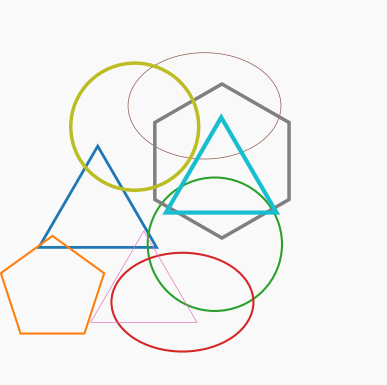[{"shape": "triangle", "thickness": 2, "radius": 0.88, "center": [0.252, 0.445]}, {"shape": "pentagon", "thickness": 1.5, "radius": 0.7, "center": [0.135, 0.247]}, {"shape": "circle", "thickness": 1.5, "radius": 0.87, "center": [0.554, 0.366]}, {"shape": "oval", "thickness": 1.5, "radius": 0.92, "center": [0.471, 0.215]}, {"shape": "oval", "thickness": 0.5, "radius": 0.99, "center": [0.528, 0.725]}, {"shape": "triangle", "thickness": 0.5, "radius": 0.79, "center": [0.371, 0.242]}, {"shape": "hexagon", "thickness": 2.5, "radius": 1.0, "center": [0.573, 0.582]}, {"shape": "circle", "thickness": 2.5, "radius": 0.83, "center": [0.348, 0.671]}, {"shape": "triangle", "thickness": 3, "radius": 0.82, "center": [0.571, 0.53]}]